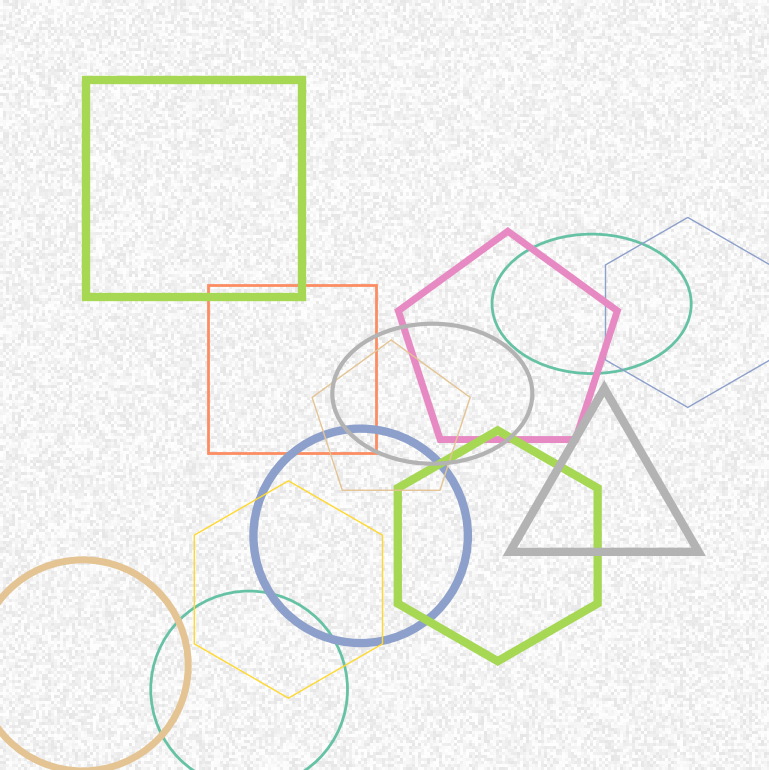[{"shape": "circle", "thickness": 1, "radius": 0.64, "center": [0.324, 0.105]}, {"shape": "oval", "thickness": 1, "radius": 0.65, "center": [0.768, 0.605]}, {"shape": "square", "thickness": 1, "radius": 0.55, "center": [0.38, 0.521]}, {"shape": "hexagon", "thickness": 0.5, "radius": 0.62, "center": [0.893, 0.594]}, {"shape": "circle", "thickness": 3, "radius": 0.7, "center": [0.468, 0.304]}, {"shape": "pentagon", "thickness": 2.5, "radius": 0.75, "center": [0.66, 0.55]}, {"shape": "square", "thickness": 3, "radius": 0.7, "center": [0.252, 0.755]}, {"shape": "hexagon", "thickness": 3, "radius": 0.75, "center": [0.646, 0.291]}, {"shape": "hexagon", "thickness": 0.5, "radius": 0.71, "center": [0.375, 0.234]}, {"shape": "pentagon", "thickness": 0.5, "radius": 0.54, "center": [0.508, 0.451]}, {"shape": "circle", "thickness": 2.5, "radius": 0.69, "center": [0.107, 0.136]}, {"shape": "oval", "thickness": 1.5, "radius": 0.65, "center": [0.561, 0.489]}, {"shape": "triangle", "thickness": 3, "radius": 0.71, "center": [0.785, 0.354]}]